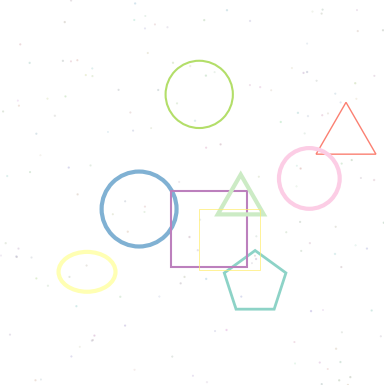[{"shape": "pentagon", "thickness": 2, "radius": 0.42, "center": [0.663, 0.265]}, {"shape": "oval", "thickness": 3, "radius": 0.37, "center": [0.226, 0.294]}, {"shape": "triangle", "thickness": 1, "radius": 0.45, "center": [0.899, 0.644]}, {"shape": "circle", "thickness": 3, "radius": 0.49, "center": [0.361, 0.457]}, {"shape": "circle", "thickness": 1.5, "radius": 0.44, "center": [0.517, 0.755]}, {"shape": "circle", "thickness": 3, "radius": 0.39, "center": [0.803, 0.537]}, {"shape": "square", "thickness": 1.5, "radius": 0.5, "center": [0.543, 0.405]}, {"shape": "triangle", "thickness": 3, "radius": 0.34, "center": [0.625, 0.478]}, {"shape": "square", "thickness": 0.5, "radius": 0.4, "center": [0.595, 0.378]}]